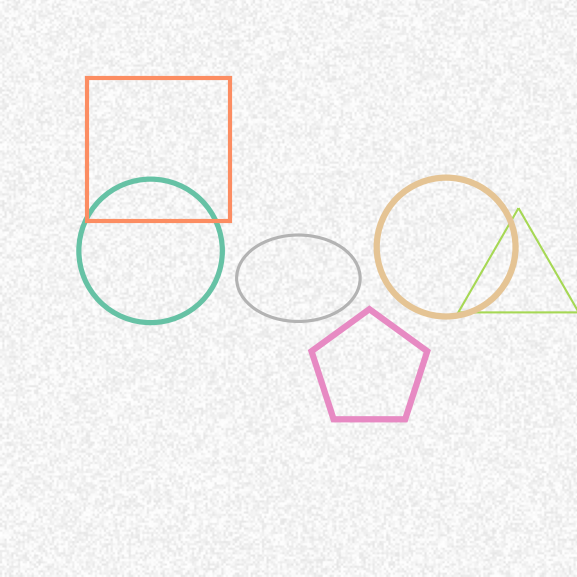[{"shape": "circle", "thickness": 2.5, "radius": 0.62, "center": [0.261, 0.565]}, {"shape": "square", "thickness": 2, "radius": 0.62, "center": [0.274, 0.741]}, {"shape": "pentagon", "thickness": 3, "radius": 0.53, "center": [0.64, 0.358]}, {"shape": "triangle", "thickness": 1, "radius": 0.6, "center": [0.898, 0.518]}, {"shape": "circle", "thickness": 3, "radius": 0.6, "center": [0.773, 0.571]}, {"shape": "oval", "thickness": 1.5, "radius": 0.53, "center": [0.517, 0.517]}]